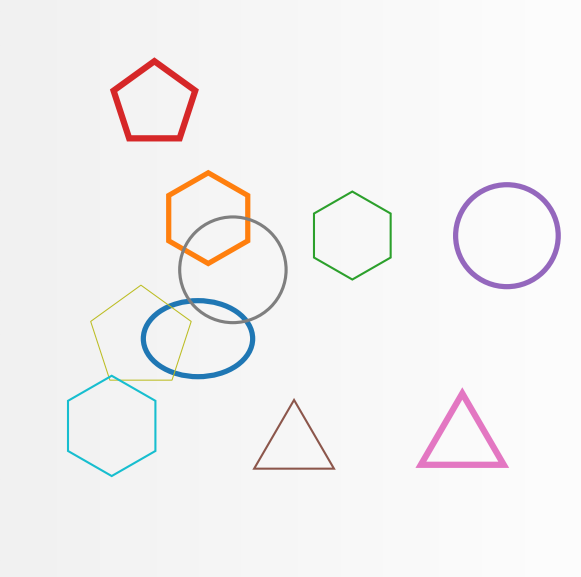[{"shape": "oval", "thickness": 2.5, "radius": 0.47, "center": [0.341, 0.413]}, {"shape": "hexagon", "thickness": 2.5, "radius": 0.39, "center": [0.358, 0.621]}, {"shape": "hexagon", "thickness": 1, "radius": 0.38, "center": [0.606, 0.591]}, {"shape": "pentagon", "thickness": 3, "radius": 0.37, "center": [0.266, 0.819]}, {"shape": "circle", "thickness": 2.5, "radius": 0.44, "center": [0.872, 0.591]}, {"shape": "triangle", "thickness": 1, "radius": 0.4, "center": [0.506, 0.227]}, {"shape": "triangle", "thickness": 3, "radius": 0.41, "center": [0.795, 0.235]}, {"shape": "circle", "thickness": 1.5, "radius": 0.46, "center": [0.401, 0.532]}, {"shape": "pentagon", "thickness": 0.5, "radius": 0.45, "center": [0.242, 0.414]}, {"shape": "hexagon", "thickness": 1, "radius": 0.43, "center": [0.192, 0.262]}]